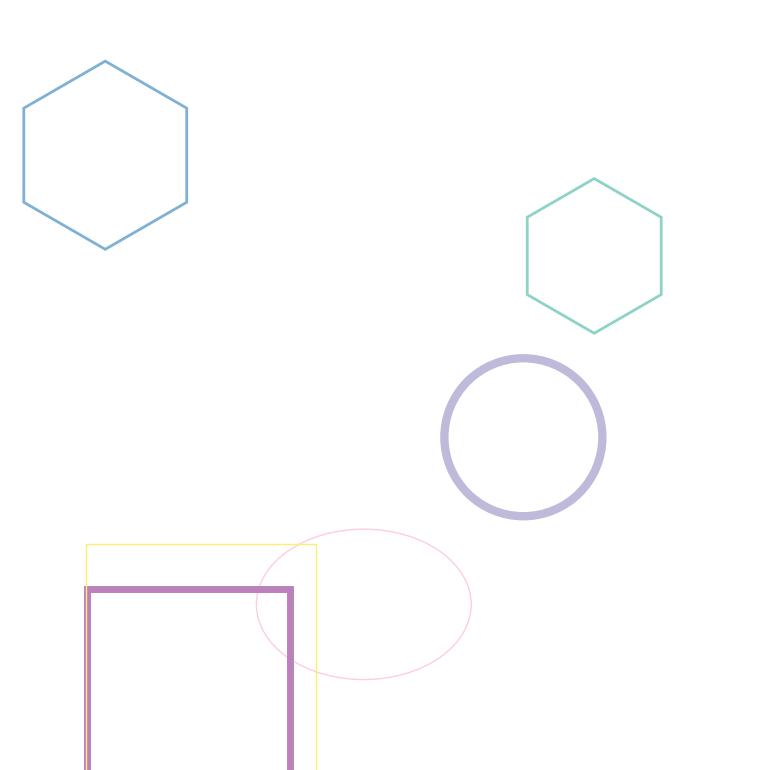[{"shape": "hexagon", "thickness": 1, "radius": 0.5, "center": [0.772, 0.668]}, {"shape": "circle", "thickness": 3, "radius": 0.51, "center": [0.68, 0.432]}, {"shape": "hexagon", "thickness": 1, "radius": 0.61, "center": [0.137, 0.798]}, {"shape": "oval", "thickness": 0.5, "radius": 0.7, "center": [0.472, 0.215]}, {"shape": "square", "thickness": 2.5, "radius": 0.66, "center": [0.244, 0.103]}, {"shape": "square", "thickness": 0.5, "radius": 0.75, "center": [0.261, 0.144]}]